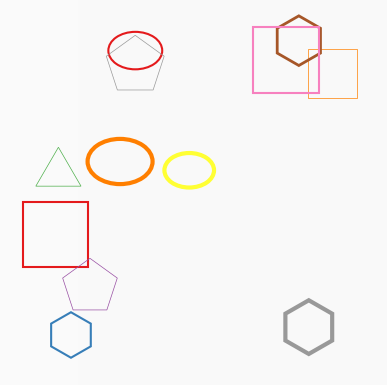[{"shape": "square", "thickness": 1.5, "radius": 0.42, "center": [0.143, 0.39]}, {"shape": "oval", "thickness": 1.5, "radius": 0.35, "center": [0.349, 0.869]}, {"shape": "hexagon", "thickness": 1.5, "radius": 0.3, "center": [0.183, 0.13]}, {"shape": "triangle", "thickness": 0.5, "radius": 0.34, "center": [0.151, 0.55]}, {"shape": "pentagon", "thickness": 0.5, "radius": 0.37, "center": [0.232, 0.255]}, {"shape": "square", "thickness": 0.5, "radius": 0.32, "center": [0.858, 0.809]}, {"shape": "oval", "thickness": 3, "radius": 0.42, "center": [0.31, 0.581]}, {"shape": "oval", "thickness": 3, "radius": 0.32, "center": [0.488, 0.558]}, {"shape": "hexagon", "thickness": 2, "radius": 0.32, "center": [0.771, 0.894]}, {"shape": "square", "thickness": 1.5, "radius": 0.42, "center": [0.738, 0.844]}, {"shape": "hexagon", "thickness": 3, "radius": 0.35, "center": [0.797, 0.15]}, {"shape": "pentagon", "thickness": 0.5, "radius": 0.39, "center": [0.349, 0.83]}]